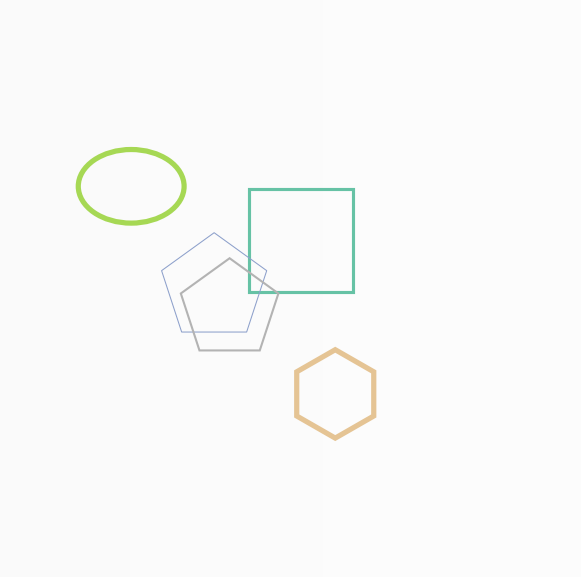[{"shape": "square", "thickness": 1.5, "radius": 0.45, "center": [0.518, 0.583]}, {"shape": "pentagon", "thickness": 0.5, "radius": 0.48, "center": [0.368, 0.501]}, {"shape": "oval", "thickness": 2.5, "radius": 0.46, "center": [0.226, 0.677]}, {"shape": "hexagon", "thickness": 2.5, "radius": 0.38, "center": [0.577, 0.317]}, {"shape": "pentagon", "thickness": 1, "radius": 0.44, "center": [0.395, 0.464]}]